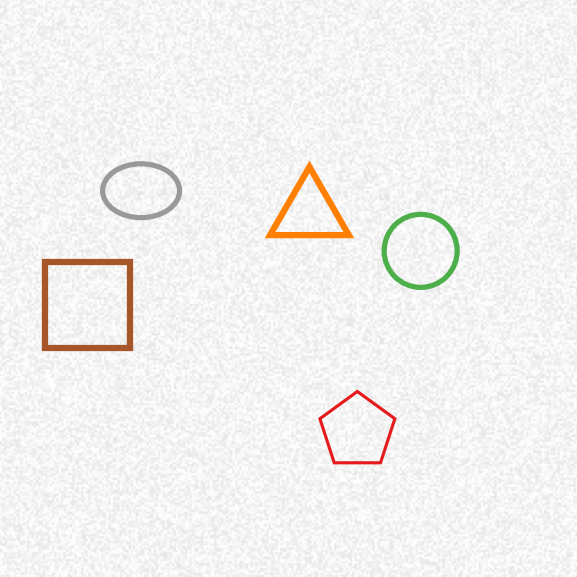[{"shape": "pentagon", "thickness": 1.5, "radius": 0.34, "center": [0.619, 0.253]}, {"shape": "circle", "thickness": 2.5, "radius": 0.32, "center": [0.728, 0.565]}, {"shape": "triangle", "thickness": 3, "radius": 0.39, "center": [0.536, 0.631]}, {"shape": "square", "thickness": 3, "radius": 0.37, "center": [0.151, 0.471]}, {"shape": "oval", "thickness": 2.5, "radius": 0.33, "center": [0.244, 0.669]}]